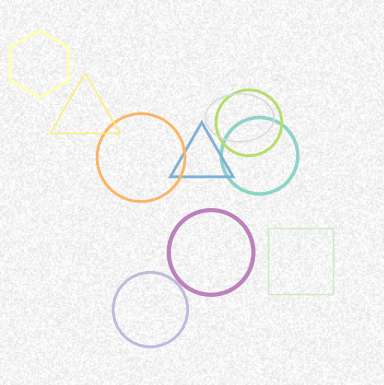[{"shape": "circle", "thickness": 2.5, "radius": 0.5, "center": [0.674, 0.596]}, {"shape": "hexagon", "thickness": 2, "radius": 0.44, "center": [0.103, 0.834]}, {"shape": "circle", "thickness": 2, "radius": 0.48, "center": [0.391, 0.196]}, {"shape": "triangle", "thickness": 2, "radius": 0.47, "center": [0.524, 0.588]}, {"shape": "circle", "thickness": 2, "radius": 0.57, "center": [0.366, 0.591]}, {"shape": "circle", "thickness": 2, "radius": 0.43, "center": [0.646, 0.681]}, {"shape": "oval", "thickness": 1, "radius": 0.44, "center": [0.622, 0.694]}, {"shape": "circle", "thickness": 3, "radius": 0.55, "center": [0.548, 0.344]}, {"shape": "square", "thickness": 1, "radius": 0.42, "center": [0.78, 0.322]}, {"shape": "triangle", "thickness": 1, "radius": 0.52, "center": [0.221, 0.706]}]